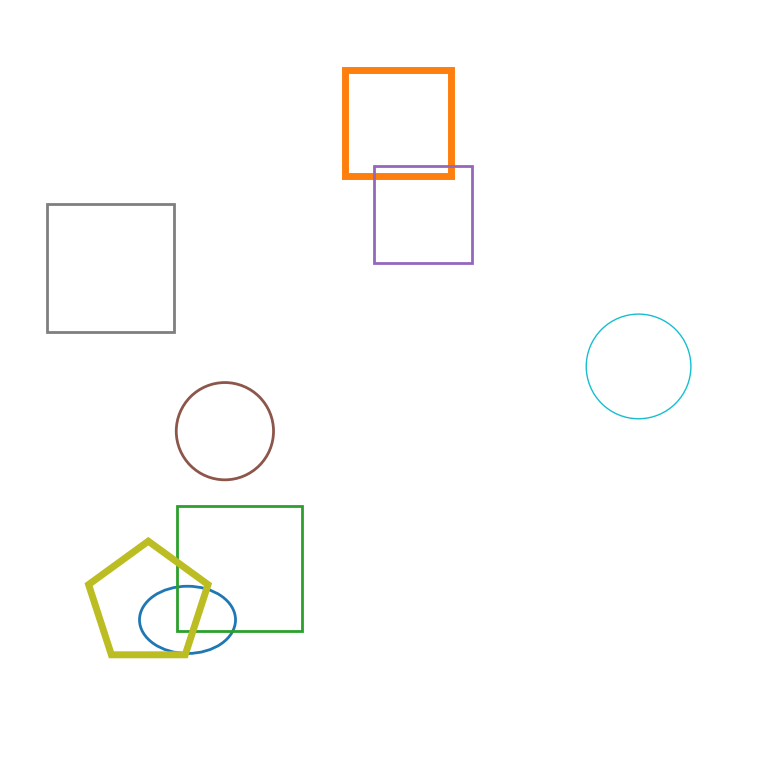[{"shape": "oval", "thickness": 1, "radius": 0.31, "center": [0.244, 0.195]}, {"shape": "square", "thickness": 2.5, "radius": 0.34, "center": [0.517, 0.84]}, {"shape": "square", "thickness": 1, "radius": 0.4, "center": [0.311, 0.262]}, {"shape": "square", "thickness": 1, "radius": 0.32, "center": [0.55, 0.722]}, {"shape": "circle", "thickness": 1, "radius": 0.32, "center": [0.292, 0.44]}, {"shape": "square", "thickness": 1, "radius": 0.41, "center": [0.144, 0.652]}, {"shape": "pentagon", "thickness": 2.5, "radius": 0.41, "center": [0.193, 0.216]}, {"shape": "circle", "thickness": 0.5, "radius": 0.34, "center": [0.829, 0.524]}]